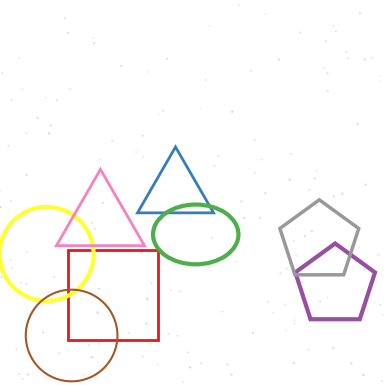[{"shape": "square", "thickness": 2, "radius": 0.58, "center": [0.294, 0.233]}, {"shape": "triangle", "thickness": 2, "radius": 0.57, "center": [0.456, 0.504]}, {"shape": "oval", "thickness": 3, "radius": 0.55, "center": [0.508, 0.391]}, {"shape": "pentagon", "thickness": 3, "radius": 0.54, "center": [0.871, 0.259]}, {"shape": "circle", "thickness": 3, "radius": 0.61, "center": [0.121, 0.34]}, {"shape": "circle", "thickness": 1.5, "radius": 0.6, "center": [0.186, 0.129]}, {"shape": "triangle", "thickness": 2, "radius": 0.66, "center": [0.261, 0.428]}, {"shape": "pentagon", "thickness": 2.5, "radius": 0.54, "center": [0.829, 0.373]}]